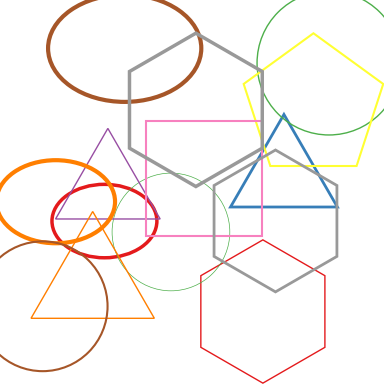[{"shape": "oval", "thickness": 2.5, "radius": 0.68, "center": [0.271, 0.426]}, {"shape": "hexagon", "thickness": 1, "radius": 0.93, "center": [0.683, 0.191]}, {"shape": "triangle", "thickness": 2, "radius": 0.8, "center": [0.738, 0.542]}, {"shape": "circle", "thickness": 1, "radius": 0.93, "center": [0.855, 0.836]}, {"shape": "circle", "thickness": 0.5, "radius": 0.76, "center": [0.444, 0.397]}, {"shape": "triangle", "thickness": 1, "radius": 0.78, "center": [0.28, 0.51]}, {"shape": "triangle", "thickness": 1, "radius": 0.92, "center": [0.241, 0.266]}, {"shape": "oval", "thickness": 3, "radius": 0.77, "center": [0.145, 0.476]}, {"shape": "pentagon", "thickness": 1.5, "radius": 0.95, "center": [0.814, 0.723]}, {"shape": "circle", "thickness": 1.5, "radius": 0.84, "center": [0.111, 0.204]}, {"shape": "oval", "thickness": 3, "radius": 0.99, "center": [0.324, 0.875]}, {"shape": "square", "thickness": 1.5, "radius": 0.75, "center": [0.529, 0.536]}, {"shape": "hexagon", "thickness": 2, "radius": 0.92, "center": [0.716, 0.426]}, {"shape": "hexagon", "thickness": 2.5, "radius": 1.0, "center": [0.509, 0.715]}]